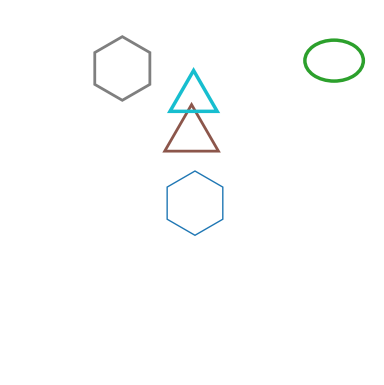[{"shape": "hexagon", "thickness": 1, "radius": 0.42, "center": [0.506, 0.472]}, {"shape": "oval", "thickness": 2.5, "radius": 0.38, "center": [0.868, 0.843]}, {"shape": "triangle", "thickness": 2, "radius": 0.4, "center": [0.498, 0.648]}, {"shape": "hexagon", "thickness": 2, "radius": 0.41, "center": [0.318, 0.822]}, {"shape": "triangle", "thickness": 2.5, "radius": 0.35, "center": [0.503, 0.746]}]